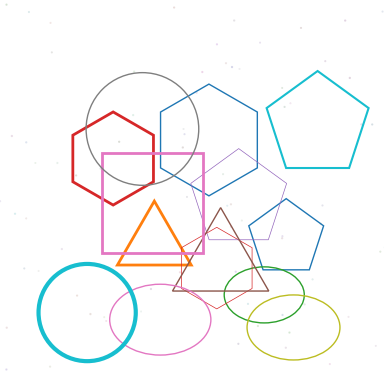[{"shape": "hexagon", "thickness": 1, "radius": 0.73, "center": [0.543, 0.636]}, {"shape": "pentagon", "thickness": 1, "radius": 0.51, "center": [0.743, 0.382]}, {"shape": "triangle", "thickness": 2, "radius": 0.55, "center": [0.401, 0.367]}, {"shape": "oval", "thickness": 1, "radius": 0.52, "center": [0.686, 0.234]}, {"shape": "hexagon", "thickness": 0.5, "radius": 0.53, "center": [0.563, 0.304]}, {"shape": "hexagon", "thickness": 2, "radius": 0.6, "center": [0.294, 0.588]}, {"shape": "pentagon", "thickness": 0.5, "radius": 0.65, "center": [0.62, 0.483]}, {"shape": "triangle", "thickness": 1, "radius": 0.72, "center": [0.573, 0.316]}, {"shape": "square", "thickness": 2, "radius": 0.65, "center": [0.396, 0.472]}, {"shape": "oval", "thickness": 1, "radius": 0.66, "center": [0.416, 0.17]}, {"shape": "circle", "thickness": 1, "radius": 0.73, "center": [0.37, 0.665]}, {"shape": "oval", "thickness": 1, "radius": 0.6, "center": [0.762, 0.149]}, {"shape": "pentagon", "thickness": 1.5, "radius": 0.7, "center": [0.825, 0.676]}, {"shape": "circle", "thickness": 3, "radius": 0.63, "center": [0.226, 0.188]}]